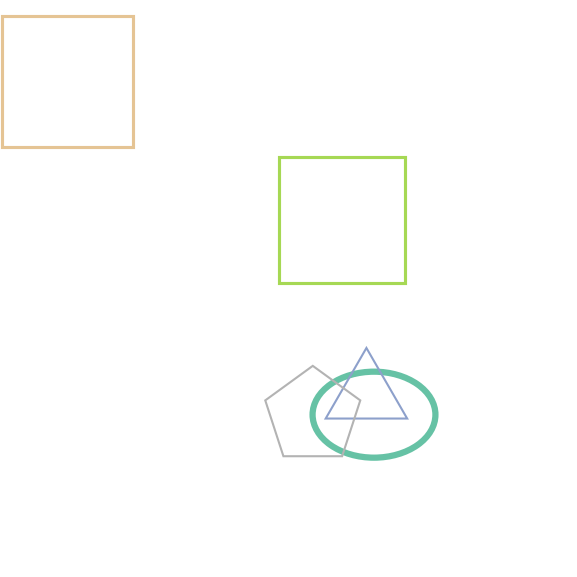[{"shape": "oval", "thickness": 3, "radius": 0.53, "center": [0.648, 0.281]}, {"shape": "triangle", "thickness": 1, "radius": 0.41, "center": [0.635, 0.315]}, {"shape": "square", "thickness": 1.5, "radius": 0.54, "center": [0.592, 0.619]}, {"shape": "square", "thickness": 1.5, "radius": 0.57, "center": [0.117, 0.857]}, {"shape": "pentagon", "thickness": 1, "radius": 0.43, "center": [0.542, 0.279]}]